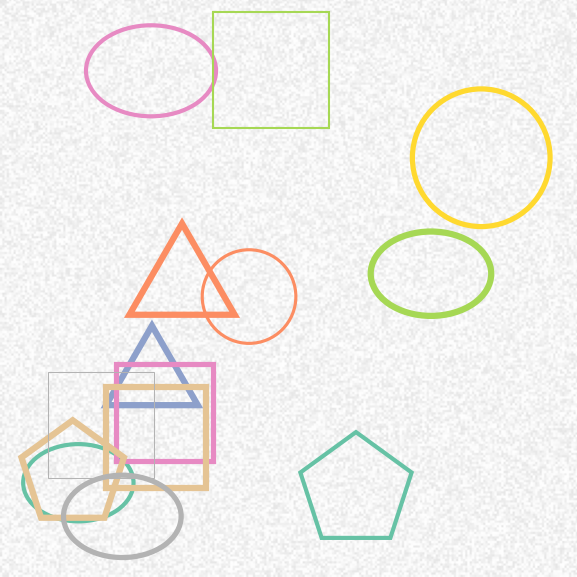[{"shape": "oval", "thickness": 2, "radius": 0.48, "center": [0.136, 0.163]}, {"shape": "pentagon", "thickness": 2, "radius": 0.51, "center": [0.616, 0.15]}, {"shape": "circle", "thickness": 1.5, "radius": 0.41, "center": [0.431, 0.486]}, {"shape": "triangle", "thickness": 3, "radius": 0.53, "center": [0.315, 0.507]}, {"shape": "triangle", "thickness": 3, "radius": 0.46, "center": [0.263, 0.343]}, {"shape": "oval", "thickness": 2, "radius": 0.56, "center": [0.261, 0.877]}, {"shape": "square", "thickness": 2.5, "radius": 0.42, "center": [0.285, 0.285]}, {"shape": "oval", "thickness": 3, "radius": 0.52, "center": [0.746, 0.525]}, {"shape": "square", "thickness": 1, "radius": 0.5, "center": [0.469, 0.877]}, {"shape": "circle", "thickness": 2.5, "radius": 0.6, "center": [0.833, 0.726]}, {"shape": "pentagon", "thickness": 3, "radius": 0.47, "center": [0.126, 0.178]}, {"shape": "square", "thickness": 3, "radius": 0.44, "center": [0.27, 0.241]}, {"shape": "square", "thickness": 0.5, "radius": 0.46, "center": [0.175, 0.263]}, {"shape": "oval", "thickness": 2.5, "radius": 0.51, "center": [0.212, 0.105]}]